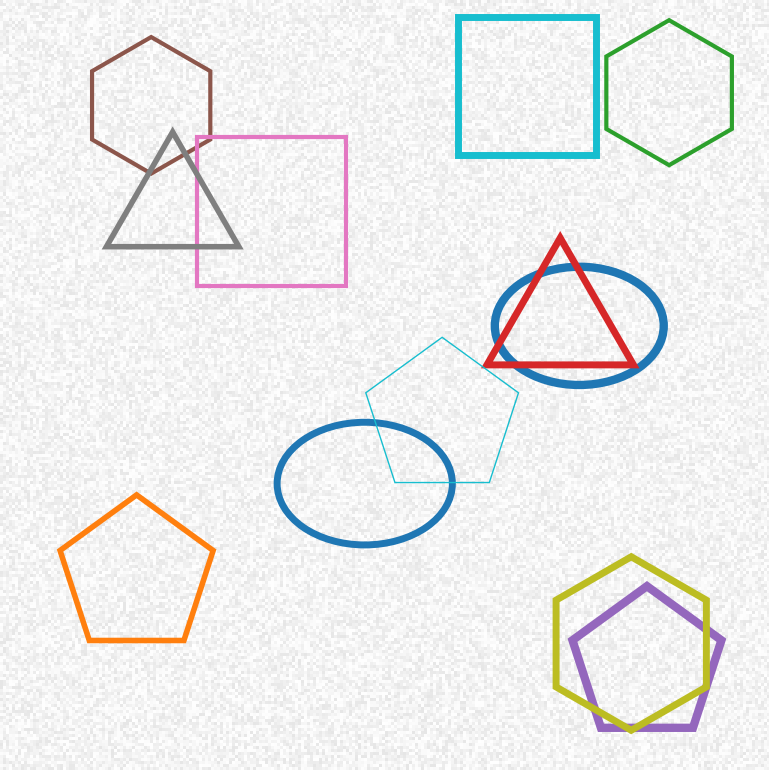[{"shape": "oval", "thickness": 2.5, "radius": 0.57, "center": [0.474, 0.372]}, {"shape": "oval", "thickness": 3, "radius": 0.55, "center": [0.752, 0.577]}, {"shape": "pentagon", "thickness": 2, "radius": 0.52, "center": [0.177, 0.253]}, {"shape": "hexagon", "thickness": 1.5, "radius": 0.47, "center": [0.869, 0.88]}, {"shape": "triangle", "thickness": 2.5, "radius": 0.55, "center": [0.728, 0.581]}, {"shape": "pentagon", "thickness": 3, "radius": 0.51, "center": [0.84, 0.137]}, {"shape": "hexagon", "thickness": 1.5, "radius": 0.44, "center": [0.196, 0.863]}, {"shape": "square", "thickness": 1.5, "radius": 0.48, "center": [0.352, 0.725]}, {"shape": "triangle", "thickness": 2, "radius": 0.5, "center": [0.224, 0.729]}, {"shape": "hexagon", "thickness": 2.5, "radius": 0.56, "center": [0.82, 0.164]}, {"shape": "square", "thickness": 2.5, "radius": 0.45, "center": [0.685, 0.888]}, {"shape": "pentagon", "thickness": 0.5, "radius": 0.52, "center": [0.574, 0.458]}]